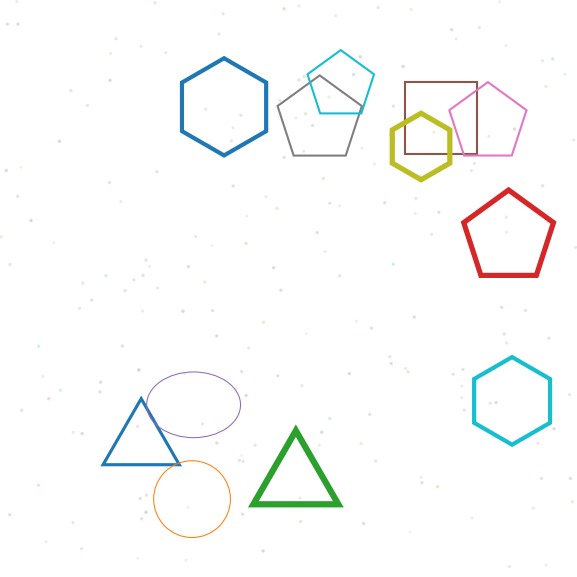[{"shape": "triangle", "thickness": 1.5, "radius": 0.38, "center": [0.244, 0.233]}, {"shape": "hexagon", "thickness": 2, "radius": 0.42, "center": [0.388, 0.814]}, {"shape": "circle", "thickness": 0.5, "radius": 0.33, "center": [0.333, 0.135]}, {"shape": "triangle", "thickness": 3, "radius": 0.42, "center": [0.512, 0.168]}, {"shape": "pentagon", "thickness": 2.5, "radius": 0.41, "center": [0.881, 0.588]}, {"shape": "oval", "thickness": 0.5, "radius": 0.41, "center": [0.335, 0.298]}, {"shape": "square", "thickness": 1, "radius": 0.31, "center": [0.764, 0.794]}, {"shape": "pentagon", "thickness": 1, "radius": 0.35, "center": [0.845, 0.787]}, {"shape": "pentagon", "thickness": 1, "radius": 0.38, "center": [0.554, 0.792]}, {"shape": "hexagon", "thickness": 2.5, "radius": 0.29, "center": [0.729, 0.745]}, {"shape": "hexagon", "thickness": 2, "radius": 0.38, "center": [0.887, 0.305]}, {"shape": "pentagon", "thickness": 1, "radius": 0.3, "center": [0.59, 0.852]}]